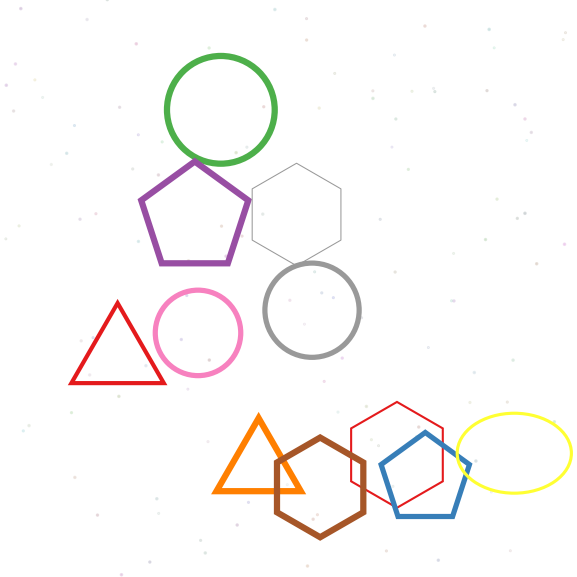[{"shape": "hexagon", "thickness": 1, "radius": 0.46, "center": [0.687, 0.212]}, {"shape": "triangle", "thickness": 2, "radius": 0.46, "center": [0.204, 0.382]}, {"shape": "pentagon", "thickness": 2.5, "radius": 0.4, "center": [0.736, 0.17]}, {"shape": "circle", "thickness": 3, "radius": 0.47, "center": [0.382, 0.809]}, {"shape": "pentagon", "thickness": 3, "radius": 0.49, "center": [0.337, 0.622]}, {"shape": "triangle", "thickness": 3, "radius": 0.42, "center": [0.448, 0.191]}, {"shape": "oval", "thickness": 1.5, "radius": 0.49, "center": [0.891, 0.214]}, {"shape": "hexagon", "thickness": 3, "radius": 0.43, "center": [0.554, 0.155]}, {"shape": "circle", "thickness": 2.5, "radius": 0.37, "center": [0.343, 0.423]}, {"shape": "hexagon", "thickness": 0.5, "radius": 0.44, "center": [0.514, 0.628]}, {"shape": "circle", "thickness": 2.5, "radius": 0.41, "center": [0.54, 0.462]}]